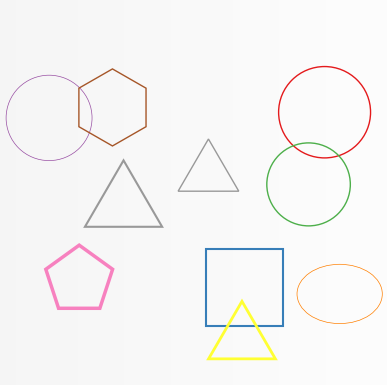[{"shape": "circle", "thickness": 1, "radius": 0.59, "center": [0.838, 0.708]}, {"shape": "square", "thickness": 1.5, "radius": 0.5, "center": [0.632, 0.253]}, {"shape": "circle", "thickness": 1, "radius": 0.54, "center": [0.796, 0.521]}, {"shape": "circle", "thickness": 0.5, "radius": 0.55, "center": [0.127, 0.694]}, {"shape": "oval", "thickness": 0.5, "radius": 0.55, "center": [0.877, 0.237]}, {"shape": "triangle", "thickness": 2, "radius": 0.5, "center": [0.624, 0.118]}, {"shape": "hexagon", "thickness": 1, "radius": 0.5, "center": [0.29, 0.721]}, {"shape": "pentagon", "thickness": 2.5, "radius": 0.45, "center": [0.204, 0.273]}, {"shape": "triangle", "thickness": 1.5, "radius": 0.58, "center": [0.319, 0.468]}, {"shape": "triangle", "thickness": 1, "radius": 0.45, "center": [0.538, 0.549]}]